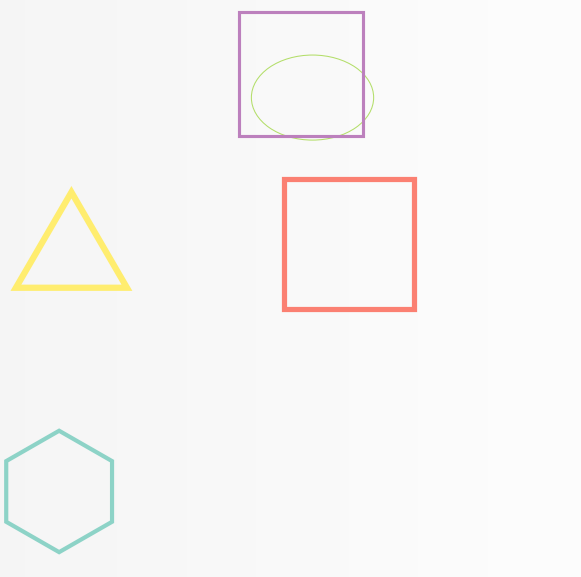[{"shape": "hexagon", "thickness": 2, "radius": 0.53, "center": [0.102, 0.148]}, {"shape": "square", "thickness": 2.5, "radius": 0.56, "center": [0.6, 0.577]}, {"shape": "oval", "thickness": 0.5, "radius": 0.53, "center": [0.538, 0.83]}, {"shape": "square", "thickness": 1.5, "radius": 0.54, "center": [0.518, 0.871]}, {"shape": "triangle", "thickness": 3, "radius": 0.55, "center": [0.123, 0.556]}]